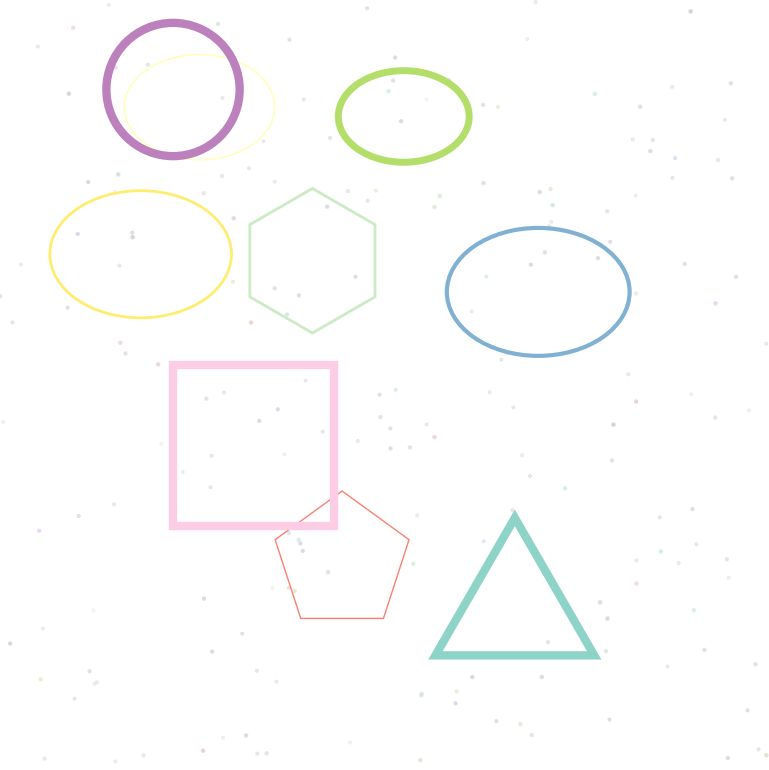[{"shape": "triangle", "thickness": 3, "radius": 0.6, "center": [0.669, 0.208]}, {"shape": "oval", "thickness": 0.5, "radius": 0.49, "center": [0.259, 0.861]}, {"shape": "pentagon", "thickness": 0.5, "radius": 0.46, "center": [0.444, 0.271]}, {"shape": "oval", "thickness": 1.5, "radius": 0.59, "center": [0.699, 0.621]}, {"shape": "oval", "thickness": 2.5, "radius": 0.42, "center": [0.524, 0.849]}, {"shape": "square", "thickness": 3, "radius": 0.52, "center": [0.329, 0.421]}, {"shape": "circle", "thickness": 3, "radius": 0.43, "center": [0.225, 0.884]}, {"shape": "hexagon", "thickness": 1, "radius": 0.47, "center": [0.406, 0.661]}, {"shape": "oval", "thickness": 1, "radius": 0.59, "center": [0.183, 0.67]}]